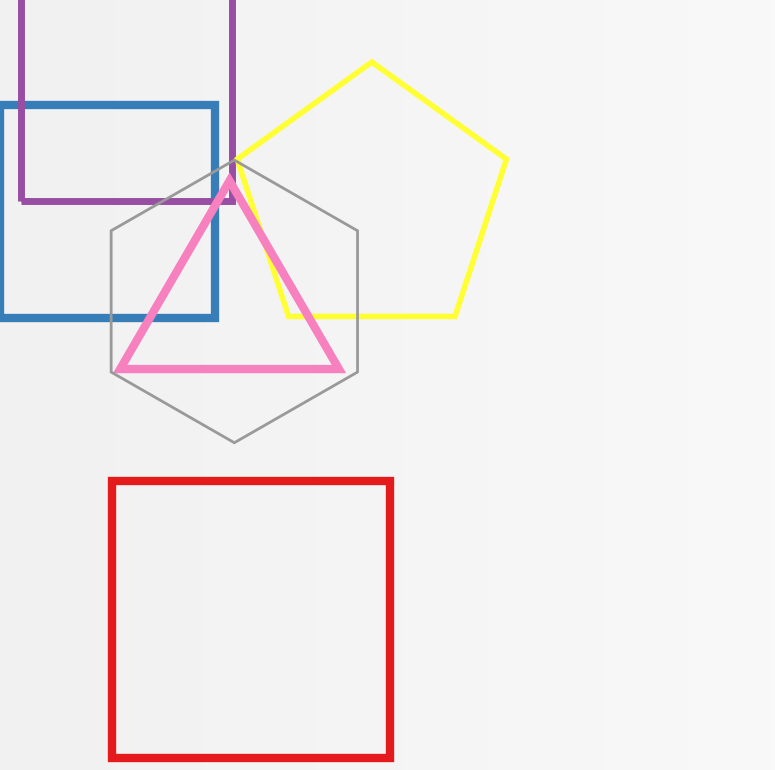[{"shape": "square", "thickness": 3, "radius": 0.9, "center": [0.324, 0.195]}, {"shape": "square", "thickness": 3, "radius": 0.69, "center": [0.139, 0.726]}, {"shape": "square", "thickness": 2.5, "radius": 0.68, "center": [0.164, 0.875]}, {"shape": "pentagon", "thickness": 2, "radius": 0.91, "center": [0.48, 0.737]}, {"shape": "triangle", "thickness": 3, "radius": 0.81, "center": [0.296, 0.602]}, {"shape": "hexagon", "thickness": 1, "radius": 0.92, "center": [0.302, 0.609]}]